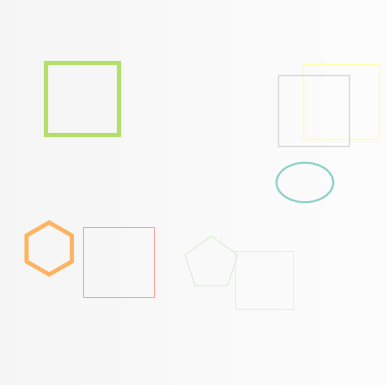[{"shape": "oval", "thickness": 1.5, "radius": 0.37, "center": [0.787, 0.526]}, {"shape": "square", "thickness": 1, "radius": 0.49, "center": [0.88, 0.736]}, {"shape": "square", "thickness": 0.5, "radius": 0.46, "center": [0.306, 0.319]}, {"shape": "hexagon", "thickness": 3, "radius": 0.34, "center": [0.127, 0.355]}, {"shape": "square", "thickness": 3, "radius": 0.47, "center": [0.213, 0.743]}, {"shape": "square", "thickness": 1, "radius": 0.46, "center": [0.809, 0.714]}, {"shape": "pentagon", "thickness": 0.5, "radius": 0.36, "center": [0.545, 0.315]}, {"shape": "square", "thickness": 0.5, "radius": 0.38, "center": [0.682, 0.273]}]